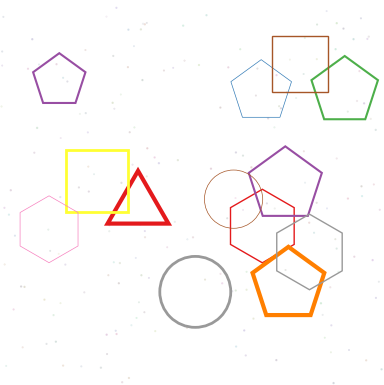[{"shape": "hexagon", "thickness": 1, "radius": 0.48, "center": [0.681, 0.413]}, {"shape": "triangle", "thickness": 3, "radius": 0.46, "center": [0.359, 0.465]}, {"shape": "pentagon", "thickness": 0.5, "radius": 0.41, "center": [0.678, 0.762]}, {"shape": "pentagon", "thickness": 1.5, "radius": 0.45, "center": [0.895, 0.764]}, {"shape": "pentagon", "thickness": 1.5, "radius": 0.5, "center": [0.741, 0.52]}, {"shape": "pentagon", "thickness": 1.5, "radius": 0.36, "center": [0.154, 0.79]}, {"shape": "pentagon", "thickness": 3, "radius": 0.49, "center": [0.749, 0.261]}, {"shape": "square", "thickness": 2, "radius": 0.41, "center": [0.251, 0.53]}, {"shape": "square", "thickness": 1, "radius": 0.36, "center": [0.78, 0.835]}, {"shape": "circle", "thickness": 0.5, "radius": 0.38, "center": [0.607, 0.483]}, {"shape": "hexagon", "thickness": 0.5, "radius": 0.43, "center": [0.127, 0.405]}, {"shape": "hexagon", "thickness": 1, "radius": 0.49, "center": [0.804, 0.346]}, {"shape": "circle", "thickness": 2, "radius": 0.46, "center": [0.507, 0.242]}]